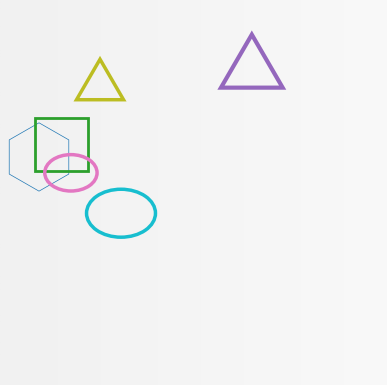[{"shape": "hexagon", "thickness": 0.5, "radius": 0.44, "center": [0.101, 0.592]}, {"shape": "square", "thickness": 2, "radius": 0.34, "center": [0.158, 0.625]}, {"shape": "triangle", "thickness": 3, "radius": 0.46, "center": [0.65, 0.818]}, {"shape": "oval", "thickness": 2.5, "radius": 0.34, "center": [0.183, 0.551]}, {"shape": "triangle", "thickness": 2.5, "radius": 0.35, "center": [0.258, 0.776]}, {"shape": "oval", "thickness": 2.5, "radius": 0.44, "center": [0.312, 0.446]}]